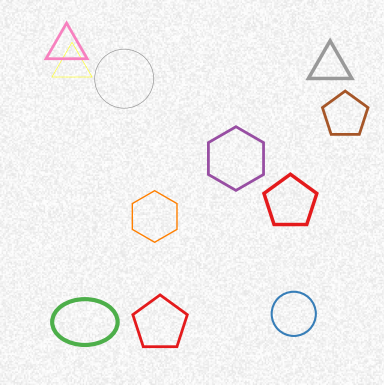[{"shape": "pentagon", "thickness": 2.5, "radius": 0.36, "center": [0.754, 0.475]}, {"shape": "pentagon", "thickness": 2, "radius": 0.37, "center": [0.416, 0.16]}, {"shape": "circle", "thickness": 1.5, "radius": 0.29, "center": [0.763, 0.185]}, {"shape": "oval", "thickness": 3, "radius": 0.43, "center": [0.221, 0.163]}, {"shape": "hexagon", "thickness": 2, "radius": 0.41, "center": [0.613, 0.588]}, {"shape": "hexagon", "thickness": 1, "radius": 0.33, "center": [0.402, 0.438]}, {"shape": "triangle", "thickness": 0.5, "radius": 0.3, "center": [0.187, 0.83]}, {"shape": "pentagon", "thickness": 2, "radius": 0.31, "center": [0.897, 0.701]}, {"shape": "triangle", "thickness": 2, "radius": 0.31, "center": [0.173, 0.878]}, {"shape": "triangle", "thickness": 2.5, "radius": 0.33, "center": [0.857, 0.829]}, {"shape": "circle", "thickness": 0.5, "radius": 0.38, "center": [0.323, 0.796]}]